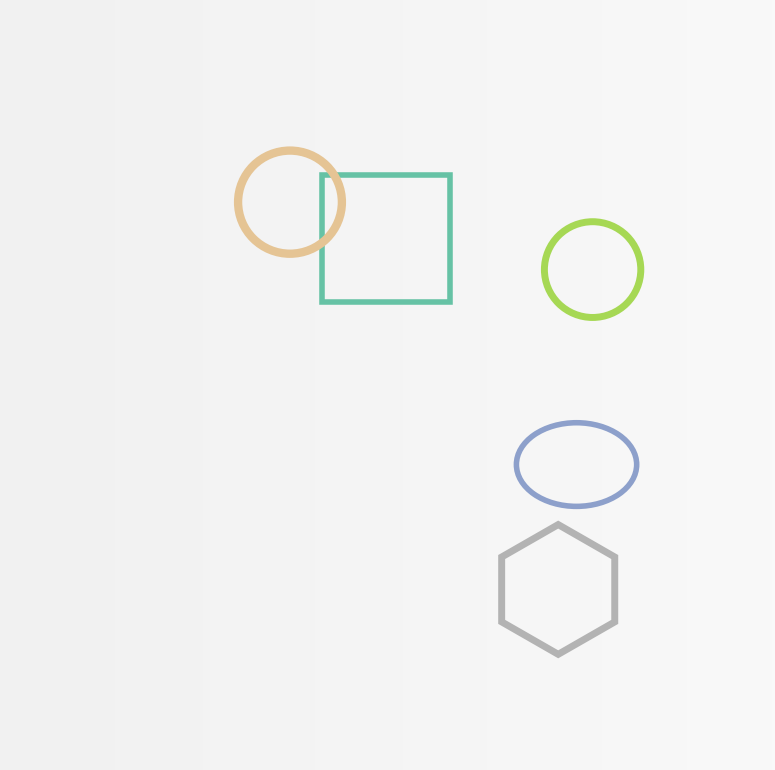[{"shape": "square", "thickness": 2, "radius": 0.41, "center": [0.498, 0.69]}, {"shape": "oval", "thickness": 2, "radius": 0.39, "center": [0.744, 0.397]}, {"shape": "circle", "thickness": 2.5, "radius": 0.31, "center": [0.765, 0.65]}, {"shape": "circle", "thickness": 3, "radius": 0.33, "center": [0.374, 0.737]}, {"shape": "hexagon", "thickness": 2.5, "radius": 0.42, "center": [0.72, 0.234]}]